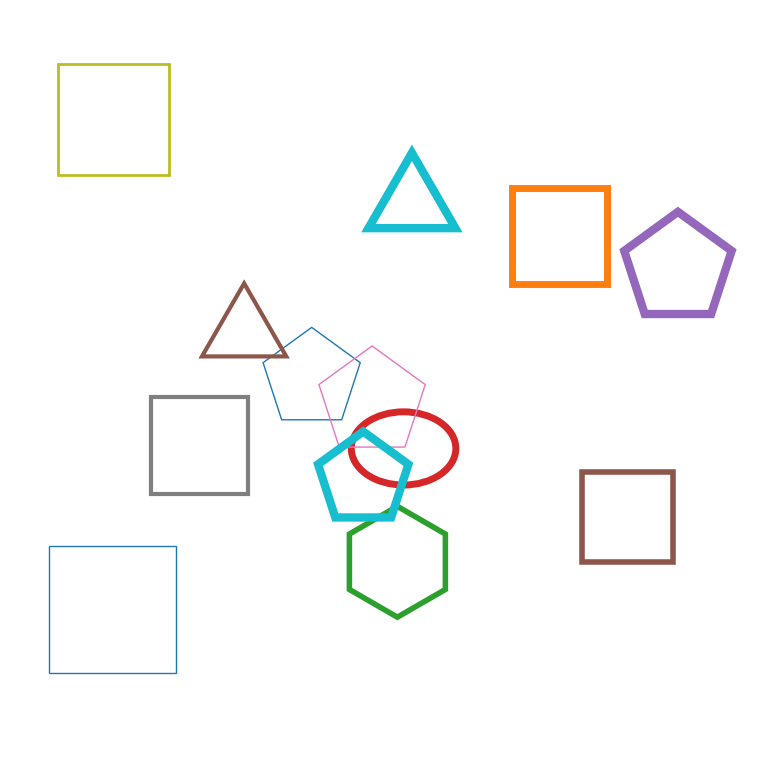[{"shape": "square", "thickness": 0.5, "radius": 0.41, "center": [0.146, 0.208]}, {"shape": "pentagon", "thickness": 0.5, "radius": 0.33, "center": [0.405, 0.508]}, {"shape": "square", "thickness": 2.5, "radius": 0.31, "center": [0.726, 0.694]}, {"shape": "hexagon", "thickness": 2, "radius": 0.36, "center": [0.516, 0.27]}, {"shape": "oval", "thickness": 2.5, "radius": 0.34, "center": [0.524, 0.418]}, {"shape": "pentagon", "thickness": 3, "radius": 0.37, "center": [0.88, 0.652]}, {"shape": "square", "thickness": 2, "radius": 0.29, "center": [0.815, 0.328]}, {"shape": "triangle", "thickness": 1.5, "radius": 0.32, "center": [0.317, 0.569]}, {"shape": "pentagon", "thickness": 0.5, "radius": 0.36, "center": [0.483, 0.478]}, {"shape": "square", "thickness": 1.5, "radius": 0.31, "center": [0.259, 0.421]}, {"shape": "square", "thickness": 1, "radius": 0.36, "center": [0.147, 0.845]}, {"shape": "triangle", "thickness": 3, "radius": 0.33, "center": [0.535, 0.736]}, {"shape": "pentagon", "thickness": 3, "radius": 0.31, "center": [0.472, 0.378]}]